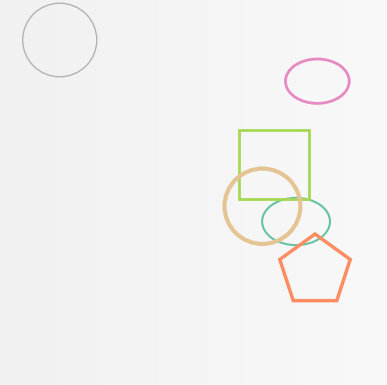[{"shape": "oval", "thickness": 1.5, "radius": 0.44, "center": [0.764, 0.425]}, {"shape": "pentagon", "thickness": 2.5, "radius": 0.48, "center": [0.813, 0.296]}, {"shape": "oval", "thickness": 2, "radius": 0.41, "center": [0.819, 0.789]}, {"shape": "square", "thickness": 2, "radius": 0.45, "center": [0.707, 0.573]}, {"shape": "circle", "thickness": 3, "radius": 0.49, "center": [0.677, 0.464]}, {"shape": "circle", "thickness": 1, "radius": 0.48, "center": [0.154, 0.896]}]